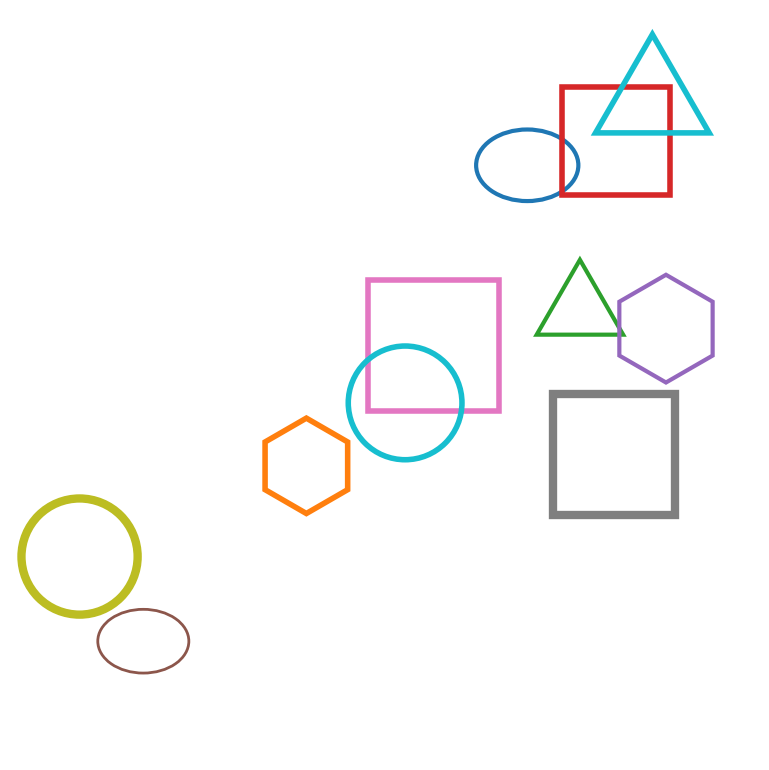[{"shape": "oval", "thickness": 1.5, "radius": 0.33, "center": [0.685, 0.785]}, {"shape": "hexagon", "thickness": 2, "radius": 0.31, "center": [0.398, 0.395]}, {"shape": "triangle", "thickness": 1.5, "radius": 0.32, "center": [0.753, 0.598]}, {"shape": "square", "thickness": 2, "radius": 0.35, "center": [0.8, 0.816]}, {"shape": "hexagon", "thickness": 1.5, "radius": 0.35, "center": [0.865, 0.573]}, {"shape": "oval", "thickness": 1, "radius": 0.3, "center": [0.186, 0.167]}, {"shape": "square", "thickness": 2, "radius": 0.42, "center": [0.563, 0.551]}, {"shape": "square", "thickness": 3, "radius": 0.39, "center": [0.797, 0.409]}, {"shape": "circle", "thickness": 3, "radius": 0.38, "center": [0.103, 0.277]}, {"shape": "triangle", "thickness": 2, "radius": 0.43, "center": [0.847, 0.87]}, {"shape": "circle", "thickness": 2, "radius": 0.37, "center": [0.526, 0.477]}]